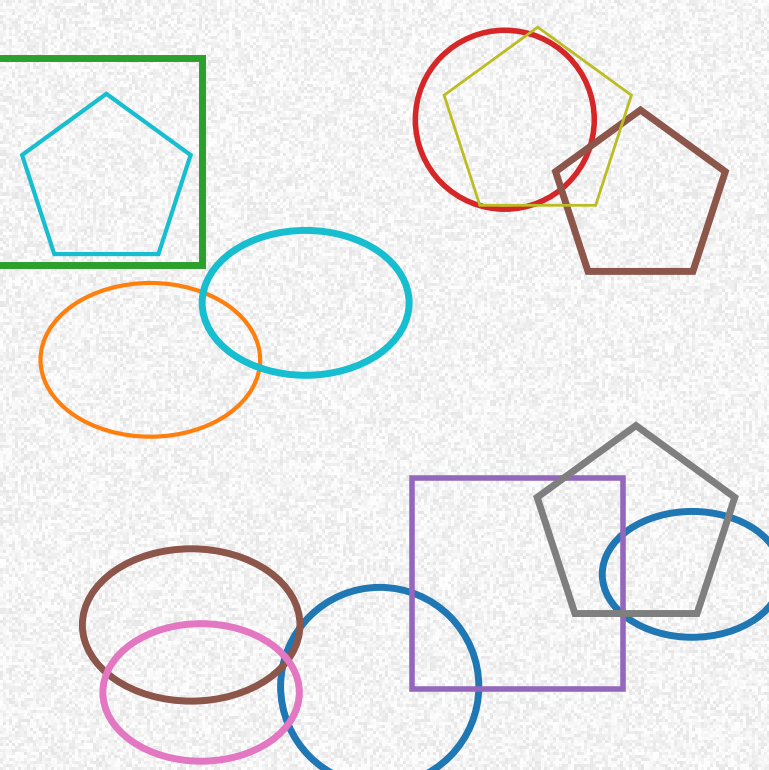[{"shape": "oval", "thickness": 2.5, "radius": 0.58, "center": [0.899, 0.254]}, {"shape": "circle", "thickness": 2.5, "radius": 0.64, "center": [0.493, 0.108]}, {"shape": "oval", "thickness": 1.5, "radius": 0.71, "center": [0.195, 0.533]}, {"shape": "square", "thickness": 2.5, "radius": 0.67, "center": [0.128, 0.79]}, {"shape": "circle", "thickness": 2, "radius": 0.58, "center": [0.656, 0.845]}, {"shape": "square", "thickness": 2, "radius": 0.69, "center": [0.672, 0.242]}, {"shape": "oval", "thickness": 2.5, "radius": 0.71, "center": [0.248, 0.188]}, {"shape": "pentagon", "thickness": 2.5, "radius": 0.58, "center": [0.832, 0.741]}, {"shape": "oval", "thickness": 2.5, "radius": 0.64, "center": [0.261, 0.101]}, {"shape": "pentagon", "thickness": 2.5, "radius": 0.67, "center": [0.826, 0.312]}, {"shape": "pentagon", "thickness": 1, "radius": 0.64, "center": [0.698, 0.837]}, {"shape": "oval", "thickness": 2.5, "radius": 0.67, "center": [0.397, 0.607]}, {"shape": "pentagon", "thickness": 1.5, "radius": 0.58, "center": [0.138, 0.763]}]